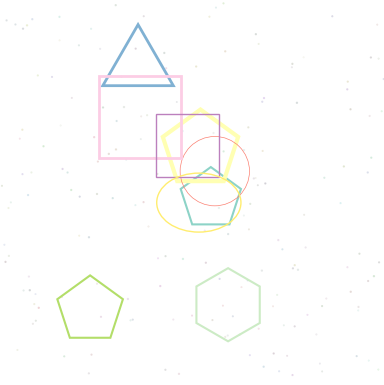[{"shape": "pentagon", "thickness": 1.5, "radius": 0.41, "center": [0.548, 0.484]}, {"shape": "pentagon", "thickness": 3, "radius": 0.51, "center": [0.521, 0.613]}, {"shape": "circle", "thickness": 0.5, "radius": 0.45, "center": [0.558, 0.555]}, {"shape": "triangle", "thickness": 2, "radius": 0.53, "center": [0.359, 0.83]}, {"shape": "pentagon", "thickness": 1.5, "radius": 0.45, "center": [0.234, 0.195]}, {"shape": "square", "thickness": 2, "radius": 0.53, "center": [0.364, 0.695]}, {"shape": "square", "thickness": 1, "radius": 0.41, "center": [0.487, 0.623]}, {"shape": "hexagon", "thickness": 1.5, "radius": 0.47, "center": [0.592, 0.208]}, {"shape": "oval", "thickness": 1, "radius": 0.55, "center": [0.516, 0.474]}]